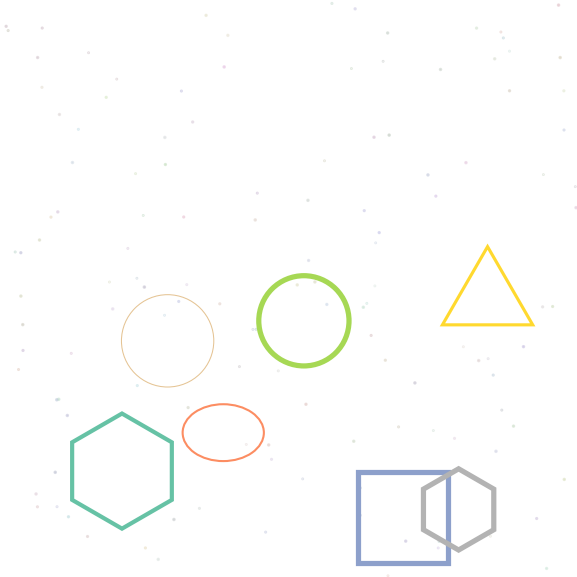[{"shape": "hexagon", "thickness": 2, "radius": 0.5, "center": [0.211, 0.183]}, {"shape": "oval", "thickness": 1, "radius": 0.35, "center": [0.387, 0.25]}, {"shape": "square", "thickness": 2.5, "radius": 0.39, "center": [0.697, 0.103]}, {"shape": "circle", "thickness": 2.5, "radius": 0.39, "center": [0.526, 0.444]}, {"shape": "triangle", "thickness": 1.5, "radius": 0.45, "center": [0.844, 0.482]}, {"shape": "circle", "thickness": 0.5, "radius": 0.4, "center": [0.29, 0.409]}, {"shape": "hexagon", "thickness": 2.5, "radius": 0.35, "center": [0.794, 0.117]}]